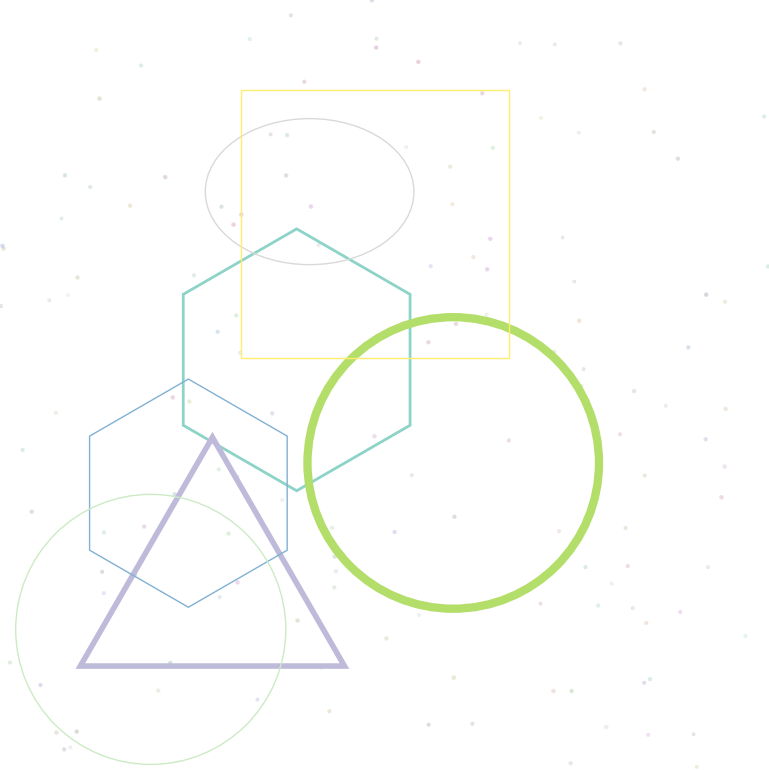[{"shape": "hexagon", "thickness": 1, "radius": 0.85, "center": [0.385, 0.533]}, {"shape": "triangle", "thickness": 2, "radius": 0.99, "center": [0.276, 0.234]}, {"shape": "hexagon", "thickness": 0.5, "radius": 0.74, "center": [0.245, 0.36]}, {"shape": "circle", "thickness": 3, "radius": 0.95, "center": [0.589, 0.399]}, {"shape": "oval", "thickness": 0.5, "radius": 0.68, "center": [0.402, 0.751]}, {"shape": "circle", "thickness": 0.5, "radius": 0.88, "center": [0.196, 0.183]}, {"shape": "square", "thickness": 0.5, "radius": 0.87, "center": [0.487, 0.709]}]